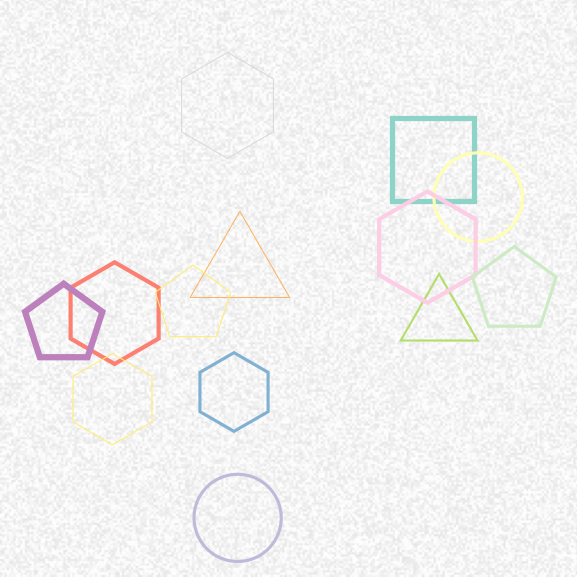[{"shape": "square", "thickness": 2.5, "radius": 0.36, "center": [0.75, 0.723]}, {"shape": "circle", "thickness": 1.5, "radius": 0.38, "center": [0.828, 0.658]}, {"shape": "circle", "thickness": 1.5, "radius": 0.38, "center": [0.411, 0.102]}, {"shape": "hexagon", "thickness": 2, "radius": 0.44, "center": [0.198, 0.457]}, {"shape": "hexagon", "thickness": 1.5, "radius": 0.34, "center": [0.405, 0.32]}, {"shape": "triangle", "thickness": 0.5, "radius": 0.5, "center": [0.415, 0.534]}, {"shape": "triangle", "thickness": 1, "radius": 0.38, "center": [0.76, 0.448]}, {"shape": "hexagon", "thickness": 2, "radius": 0.48, "center": [0.74, 0.571]}, {"shape": "hexagon", "thickness": 0.5, "radius": 0.46, "center": [0.394, 0.817]}, {"shape": "pentagon", "thickness": 3, "radius": 0.35, "center": [0.11, 0.437]}, {"shape": "pentagon", "thickness": 1.5, "radius": 0.38, "center": [0.891, 0.496]}, {"shape": "hexagon", "thickness": 0.5, "radius": 0.39, "center": [0.195, 0.308]}, {"shape": "pentagon", "thickness": 0.5, "radius": 0.34, "center": [0.334, 0.472]}]